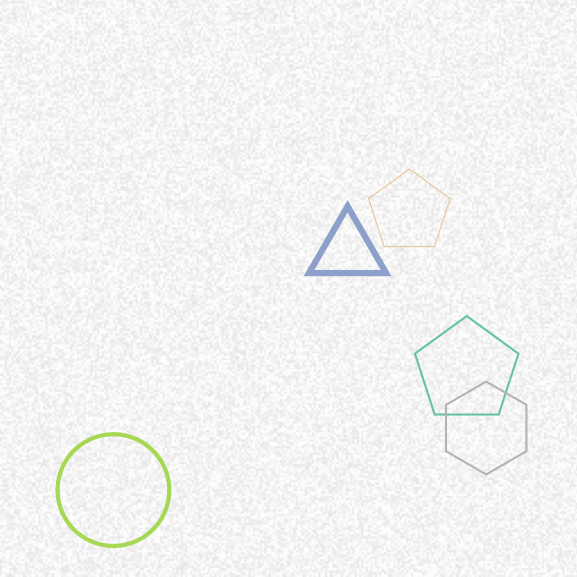[{"shape": "pentagon", "thickness": 1, "radius": 0.47, "center": [0.808, 0.358]}, {"shape": "triangle", "thickness": 3, "radius": 0.39, "center": [0.602, 0.565]}, {"shape": "circle", "thickness": 2, "radius": 0.48, "center": [0.196, 0.15]}, {"shape": "pentagon", "thickness": 0.5, "radius": 0.37, "center": [0.709, 0.632]}, {"shape": "hexagon", "thickness": 1, "radius": 0.4, "center": [0.842, 0.258]}]